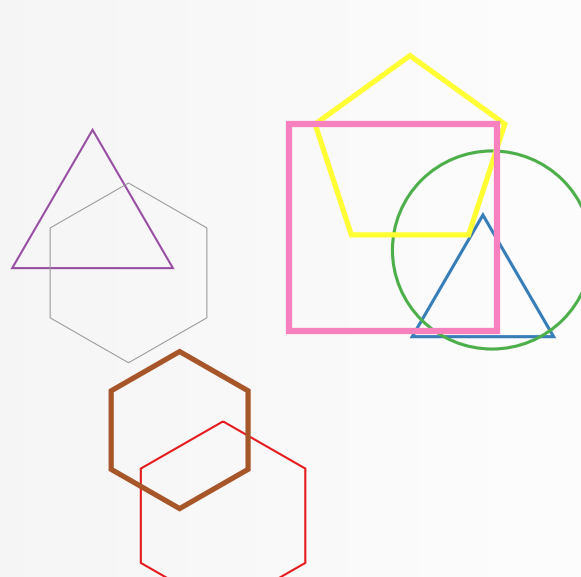[{"shape": "hexagon", "thickness": 1, "radius": 0.82, "center": [0.384, 0.106]}, {"shape": "triangle", "thickness": 1.5, "radius": 0.7, "center": [0.831, 0.486]}, {"shape": "circle", "thickness": 1.5, "radius": 0.86, "center": [0.847, 0.566]}, {"shape": "triangle", "thickness": 1, "radius": 0.8, "center": [0.159, 0.615]}, {"shape": "pentagon", "thickness": 2.5, "radius": 0.86, "center": [0.705, 0.731]}, {"shape": "hexagon", "thickness": 2.5, "radius": 0.68, "center": [0.309, 0.254]}, {"shape": "square", "thickness": 3, "radius": 0.89, "center": [0.676, 0.605]}, {"shape": "hexagon", "thickness": 0.5, "radius": 0.78, "center": [0.221, 0.527]}]